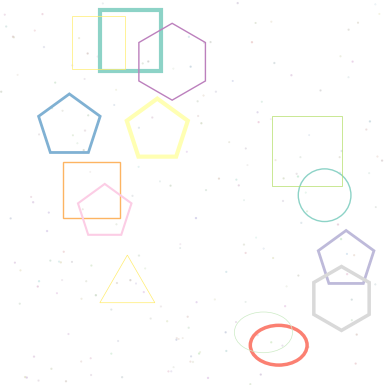[{"shape": "square", "thickness": 3, "radius": 0.4, "center": [0.338, 0.894]}, {"shape": "circle", "thickness": 1, "radius": 0.34, "center": [0.843, 0.493]}, {"shape": "pentagon", "thickness": 3, "radius": 0.42, "center": [0.409, 0.661]}, {"shape": "pentagon", "thickness": 2, "radius": 0.38, "center": [0.899, 0.325]}, {"shape": "oval", "thickness": 2.5, "radius": 0.37, "center": [0.724, 0.103]}, {"shape": "pentagon", "thickness": 2, "radius": 0.42, "center": [0.18, 0.672]}, {"shape": "square", "thickness": 1, "radius": 0.37, "center": [0.237, 0.507]}, {"shape": "square", "thickness": 0.5, "radius": 0.45, "center": [0.797, 0.608]}, {"shape": "pentagon", "thickness": 1.5, "radius": 0.37, "center": [0.272, 0.449]}, {"shape": "hexagon", "thickness": 2.5, "radius": 0.41, "center": [0.887, 0.225]}, {"shape": "hexagon", "thickness": 1, "radius": 0.5, "center": [0.447, 0.84]}, {"shape": "oval", "thickness": 0.5, "radius": 0.38, "center": [0.684, 0.137]}, {"shape": "triangle", "thickness": 0.5, "radius": 0.41, "center": [0.331, 0.255]}, {"shape": "square", "thickness": 0.5, "radius": 0.34, "center": [0.256, 0.89]}]